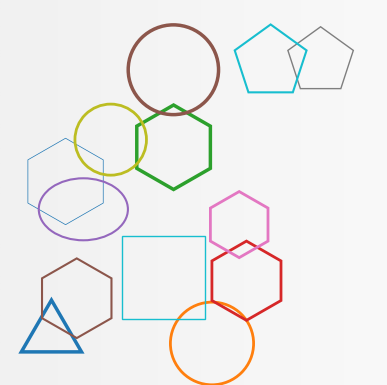[{"shape": "hexagon", "thickness": 0.5, "radius": 0.56, "center": [0.169, 0.529]}, {"shape": "triangle", "thickness": 2.5, "radius": 0.45, "center": [0.133, 0.131]}, {"shape": "circle", "thickness": 2, "radius": 0.54, "center": [0.547, 0.108]}, {"shape": "hexagon", "thickness": 2.5, "radius": 0.55, "center": [0.448, 0.618]}, {"shape": "hexagon", "thickness": 2, "radius": 0.51, "center": [0.636, 0.271]}, {"shape": "oval", "thickness": 1.5, "radius": 0.58, "center": [0.215, 0.456]}, {"shape": "circle", "thickness": 2.5, "radius": 0.58, "center": [0.447, 0.819]}, {"shape": "hexagon", "thickness": 1.5, "radius": 0.52, "center": [0.198, 0.225]}, {"shape": "hexagon", "thickness": 2, "radius": 0.43, "center": [0.617, 0.417]}, {"shape": "pentagon", "thickness": 1, "radius": 0.44, "center": [0.827, 0.842]}, {"shape": "circle", "thickness": 2, "radius": 0.46, "center": [0.286, 0.637]}, {"shape": "square", "thickness": 1, "radius": 0.54, "center": [0.422, 0.279]}, {"shape": "pentagon", "thickness": 1.5, "radius": 0.49, "center": [0.698, 0.839]}]